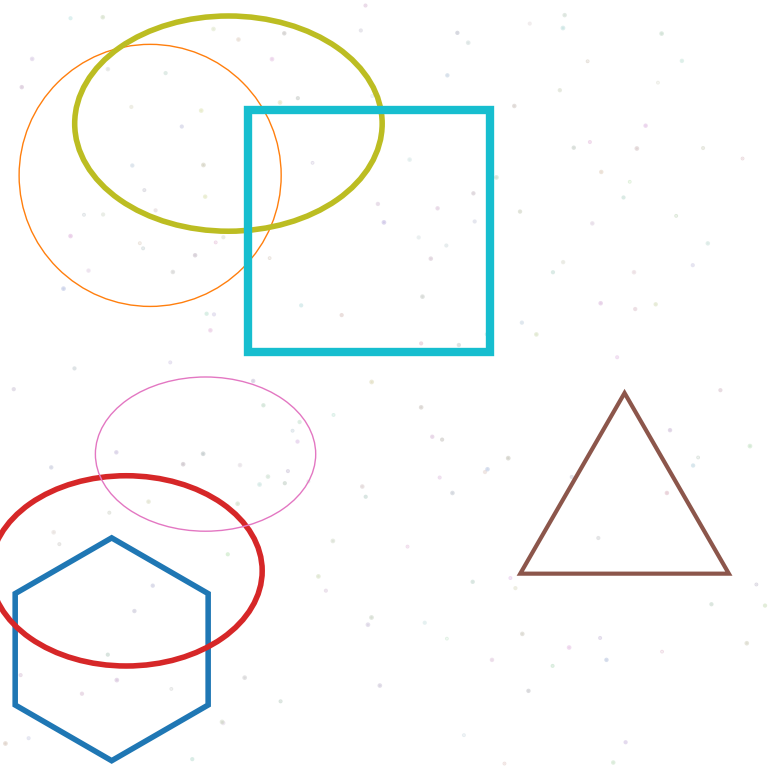[{"shape": "hexagon", "thickness": 2, "radius": 0.72, "center": [0.145, 0.157]}, {"shape": "circle", "thickness": 0.5, "radius": 0.85, "center": [0.195, 0.772]}, {"shape": "oval", "thickness": 2, "radius": 0.88, "center": [0.164, 0.259]}, {"shape": "triangle", "thickness": 1.5, "radius": 0.78, "center": [0.811, 0.333]}, {"shape": "oval", "thickness": 0.5, "radius": 0.72, "center": [0.267, 0.41]}, {"shape": "oval", "thickness": 2, "radius": 1.0, "center": [0.297, 0.839]}, {"shape": "square", "thickness": 3, "radius": 0.79, "center": [0.479, 0.7]}]